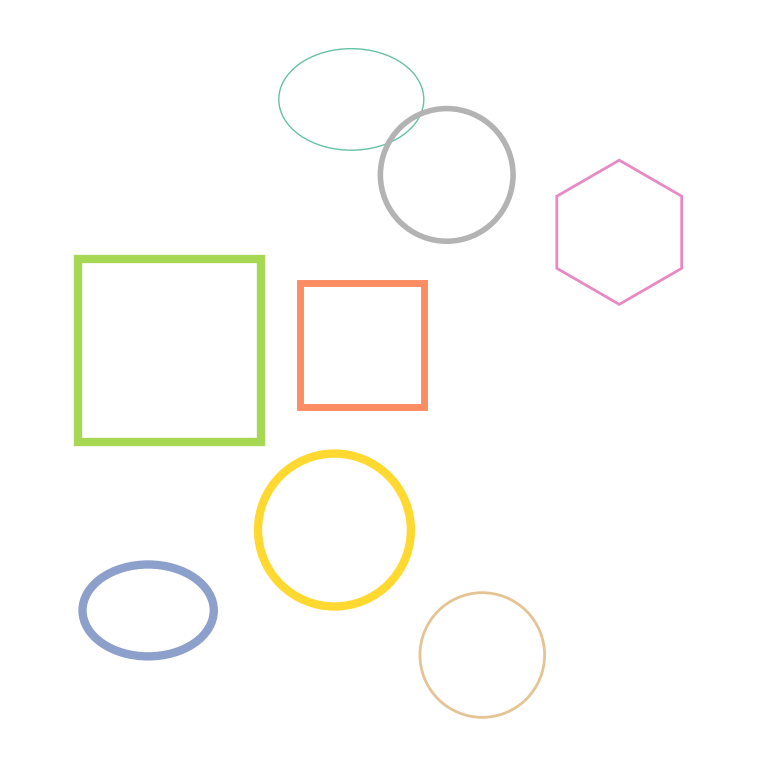[{"shape": "oval", "thickness": 0.5, "radius": 0.47, "center": [0.456, 0.871]}, {"shape": "square", "thickness": 2.5, "radius": 0.4, "center": [0.47, 0.552]}, {"shape": "oval", "thickness": 3, "radius": 0.43, "center": [0.192, 0.207]}, {"shape": "hexagon", "thickness": 1, "radius": 0.47, "center": [0.804, 0.698]}, {"shape": "square", "thickness": 3, "radius": 0.59, "center": [0.22, 0.545]}, {"shape": "circle", "thickness": 3, "radius": 0.5, "center": [0.434, 0.312]}, {"shape": "circle", "thickness": 1, "radius": 0.4, "center": [0.626, 0.149]}, {"shape": "circle", "thickness": 2, "radius": 0.43, "center": [0.58, 0.773]}]